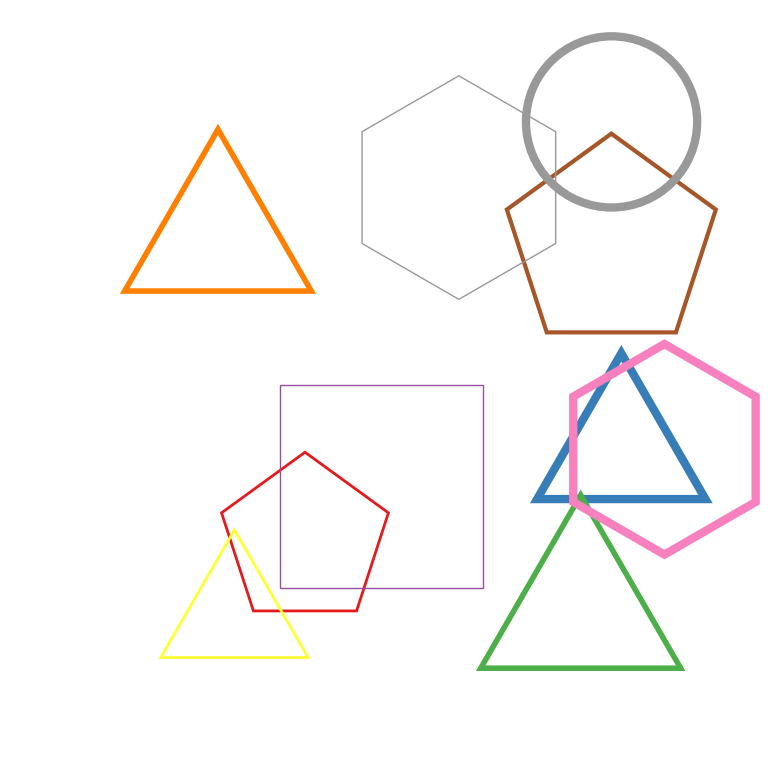[{"shape": "pentagon", "thickness": 1, "radius": 0.57, "center": [0.396, 0.299]}, {"shape": "triangle", "thickness": 3, "radius": 0.63, "center": [0.807, 0.415]}, {"shape": "triangle", "thickness": 2, "radius": 0.75, "center": [0.754, 0.207]}, {"shape": "square", "thickness": 0.5, "radius": 0.66, "center": [0.496, 0.368]}, {"shape": "triangle", "thickness": 2, "radius": 0.7, "center": [0.283, 0.692]}, {"shape": "triangle", "thickness": 1, "radius": 0.55, "center": [0.305, 0.201]}, {"shape": "pentagon", "thickness": 1.5, "radius": 0.71, "center": [0.794, 0.684]}, {"shape": "hexagon", "thickness": 3, "radius": 0.68, "center": [0.863, 0.416]}, {"shape": "circle", "thickness": 3, "radius": 0.56, "center": [0.794, 0.842]}, {"shape": "hexagon", "thickness": 0.5, "radius": 0.73, "center": [0.596, 0.756]}]